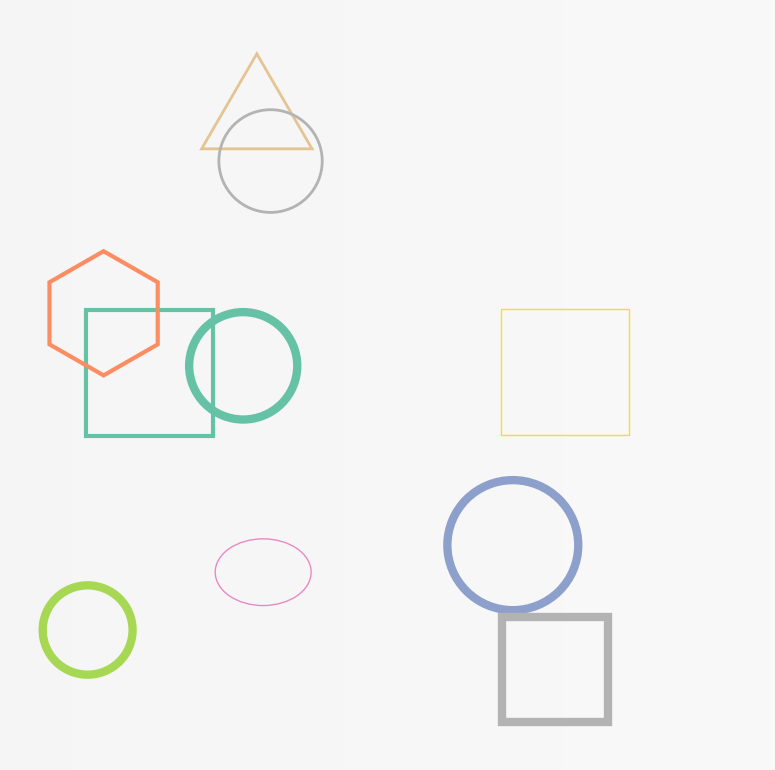[{"shape": "square", "thickness": 1.5, "radius": 0.41, "center": [0.193, 0.516]}, {"shape": "circle", "thickness": 3, "radius": 0.35, "center": [0.314, 0.525]}, {"shape": "hexagon", "thickness": 1.5, "radius": 0.4, "center": [0.134, 0.593]}, {"shape": "circle", "thickness": 3, "radius": 0.42, "center": [0.662, 0.292]}, {"shape": "oval", "thickness": 0.5, "radius": 0.31, "center": [0.34, 0.257]}, {"shape": "circle", "thickness": 3, "radius": 0.29, "center": [0.113, 0.182]}, {"shape": "square", "thickness": 0.5, "radius": 0.41, "center": [0.729, 0.517]}, {"shape": "triangle", "thickness": 1, "radius": 0.41, "center": [0.331, 0.848]}, {"shape": "square", "thickness": 3, "radius": 0.34, "center": [0.716, 0.13]}, {"shape": "circle", "thickness": 1, "radius": 0.33, "center": [0.349, 0.791]}]